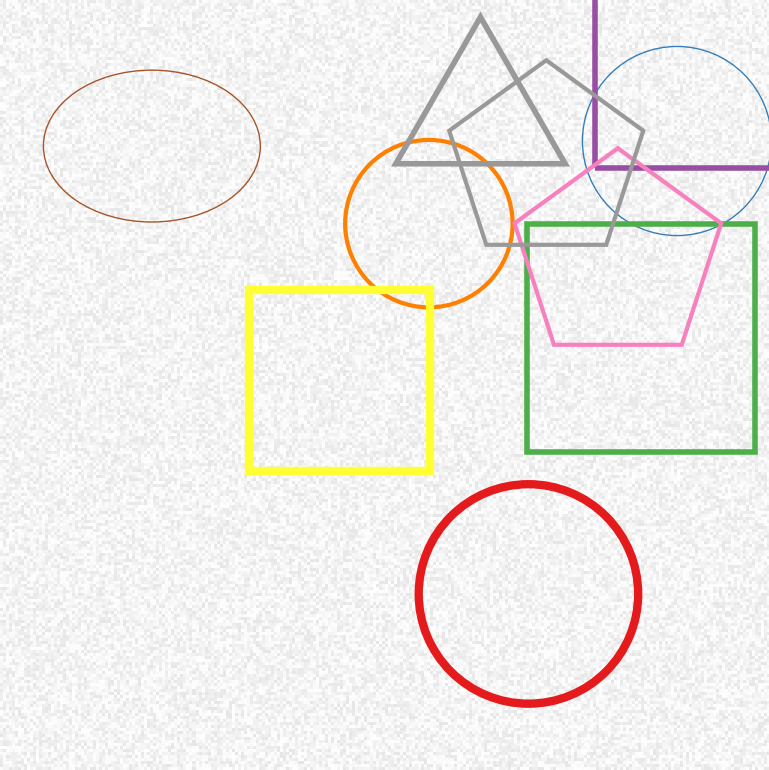[{"shape": "circle", "thickness": 3, "radius": 0.71, "center": [0.686, 0.229]}, {"shape": "circle", "thickness": 0.5, "radius": 0.61, "center": [0.879, 0.817]}, {"shape": "square", "thickness": 2, "radius": 0.74, "center": [0.833, 0.56]}, {"shape": "square", "thickness": 2, "radius": 0.58, "center": [0.89, 0.899]}, {"shape": "circle", "thickness": 1.5, "radius": 0.54, "center": [0.557, 0.71]}, {"shape": "square", "thickness": 3, "radius": 0.59, "center": [0.441, 0.506]}, {"shape": "oval", "thickness": 0.5, "radius": 0.7, "center": [0.197, 0.81]}, {"shape": "pentagon", "thickness": 1.5, "radius": 0.71, "center": [0.802, 0.666]}, {"shape": "pentagon", "thickness": 1.5, "radius": 0.66, "center": [0.709, 0.789]}, {"shape": "triangle", "thickness": 2, "radius": 0.64, "center": [0.624, 0.851]}]